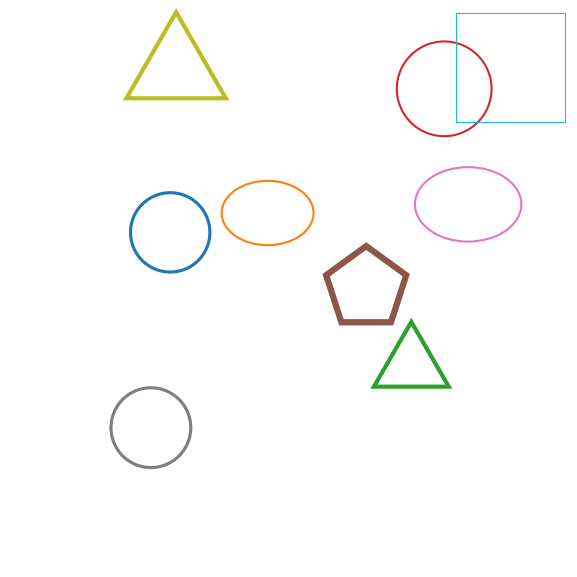[{"shape": "circle", "thickness": 1.5, "radius": 0.34, "center": [0.295, 0.597]}, {"shape": "oval", "thickness": 1, "radius": 0.4, "center": [0.463, 0.63]}, {"shape": "triangle", "thickness": 2, "radius": 0.37, "center": [0.712, 0.367]}, {"shape": "circle", "thickness": 1, "radius": 0.41, "center": [0.769, 0.845]}, {"shape": "pentagon", "thickness": 3, "radius": 0.36, "center": [0.634, 0.5]}, {"shape": "oval", "thickness": 1, "radius": 0.46, "center": [0.811, 0.645]}, {"shape": "circle", "thickness": 1.5, "radius": 0.35, "center": [0.261, 0.259]}, {"shape": "triangle", "thickness": 2, "radius": 0.5, "center": [0.305, 0.879]}, {"shape": "square", "thickness": 0.5, "radius": 0.47, "center": [0.884, 0.882]}]